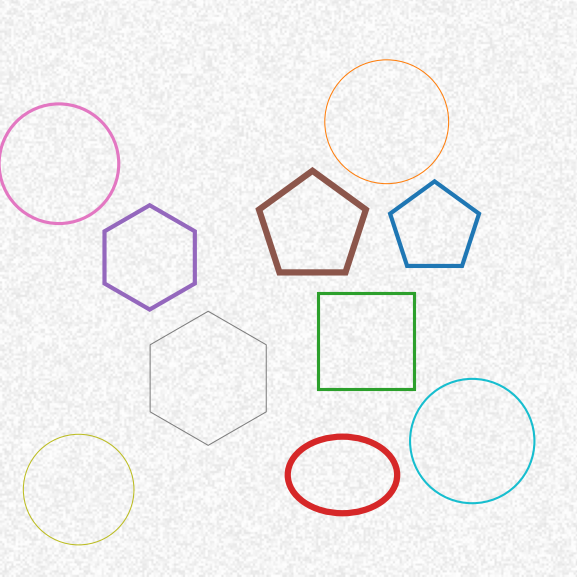[{"shape": "pentagon", "thickness": 2, "radius": 0.4, "center": [0.753, 0.604]}, {"shape": "circle", "thickness": 0.5, "radius": 0.54, "center": [0.67, 0.788]}, {"shape": "square", "thickness": 1.5, "radius": 0.42, "center": [0.634, 0.409]}, {"shape": "oval", "thickness": 3, "radius": 0.47, "center": [0.593, 0.177]}, {"shape": "hexagon", "thickness": 2, "radius": 0.45, "center": [0.259, 0.553]}, {"shape": "pentagon", "thickness": 3, "radius": 0.49, "center": [0.541, 0.606]}, {"shape": "circle", "thickness": 1.5, "radius": 0.52, "center": [0.102, 0.716]}, {"shape": "hexagon", "thickness": 0.5, "radius": 0.58, "center": [0.361, 0.344]}, {"shape": "circle", "thickness": 0.5, "radius": 0.48, "center": [0.136, 0.151]}, {"shape": "circle", "thickness": 1, "radius": 0.54, "center": [0.818, 0.235]}]